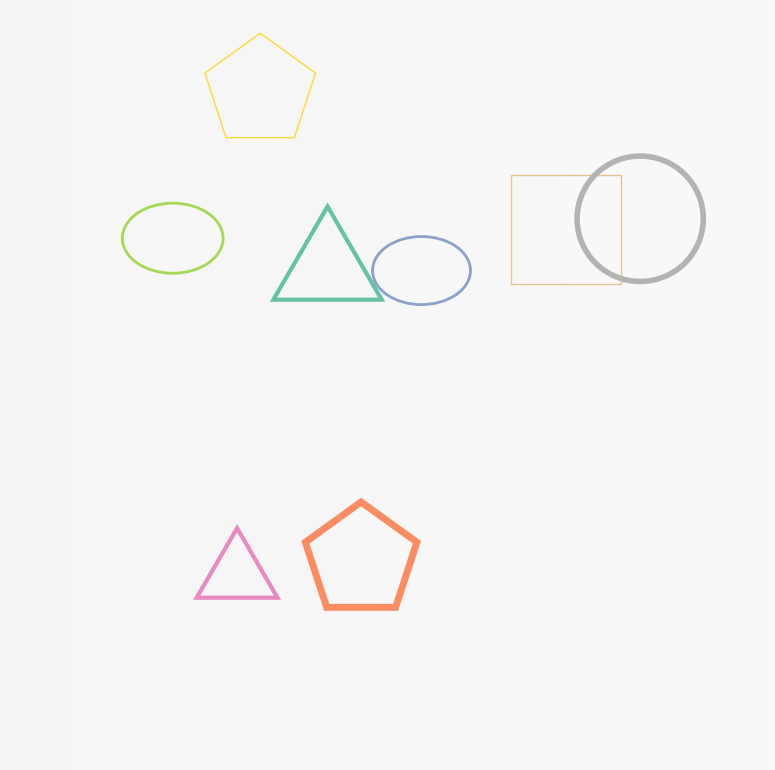[{"shape": "triangle", "thickness": 1.5, "radius": 0.4, "center": [0.423, 0.651]}, {"shape": "pentagon", "thickness": 2.5, "radius": 0.38, "center": [0.466, 0.272]}, {"shape": "oval", "thickness": 1, "radius": 0.32, "center": [0.544, 0.649]}, {"shape": "triangle", "thickness": 1.5, "radius": 0.3, "center": [0.306, 0.254]}, {"shape": "oval", "thickness": 1, "radius": 0.32, "center": [0.223, 0.691]}, {"shape": "pentagon", "thickness": 0.5, "radius": 0.37, "center": [0.336, 0.882]}, {"shape": "square", "thickness": 0.5, "radius": 0.35, "center": [0.73, 0.702]}, {"shape": "circle", "thickness": 2, "radius": 0.41, "center": [0.826, 0.716]}]